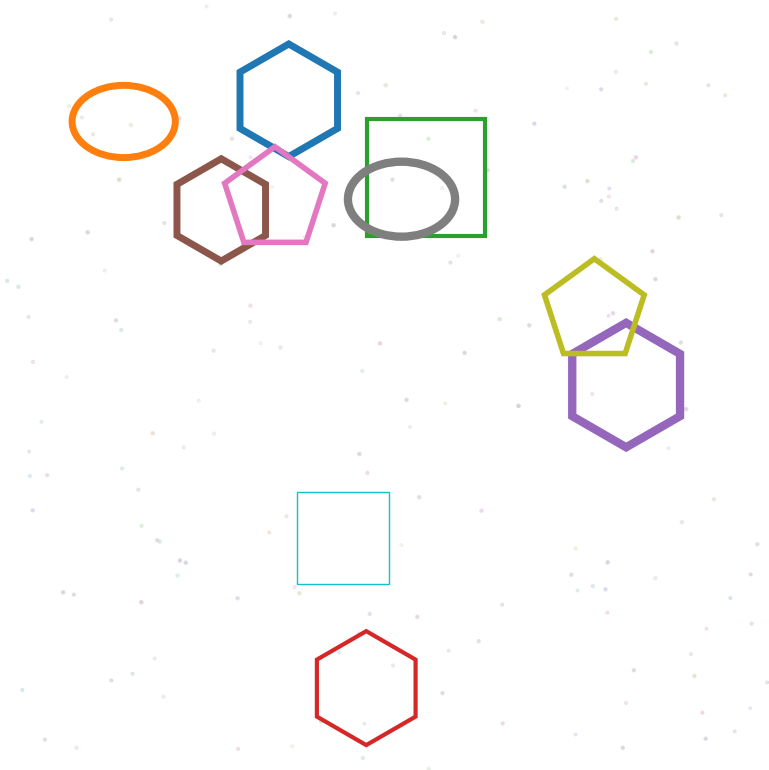[{"shape": "hexagon", "thickness": 2.5, "radius": 0.37, "center": [0.375, 0.87]}, {"shape": "oval", "thickness": 2.5, "radius": 0.34, "center": [0.161, 0.842]}, {"shape": "square", "thickness": 1.5, "radius": 0.38, "center": [0.553, 0.769]}, {"shape": "hexagon", "thickness": 1.5, "radius": 0.37, "center": [0.476, 0.106]}, {"shape": "hexagon", "thickness": 3, "radius": 0.4, "center": [0.813, 0.5]}, {"shape": "hexagon", "thickness": 2.5, "radius": 0.33, "center": [0.287, 0.727]}, {"shape": "pentagon", "thickness": 2, "radius": 0.34, "center": [0.357, 0.741]}, {"shape": "oval", "thickness": 3, "radius": 0.35, "center": [0.521, 0.741]}, {"shape": "pentagon", "thickness": 2, "radius": 0.34, "center": [0.772, 0.596]}, {"shape": "square", "thickness": 0.5, "radius": 0.3, "center": [0.445, 0.301]}]